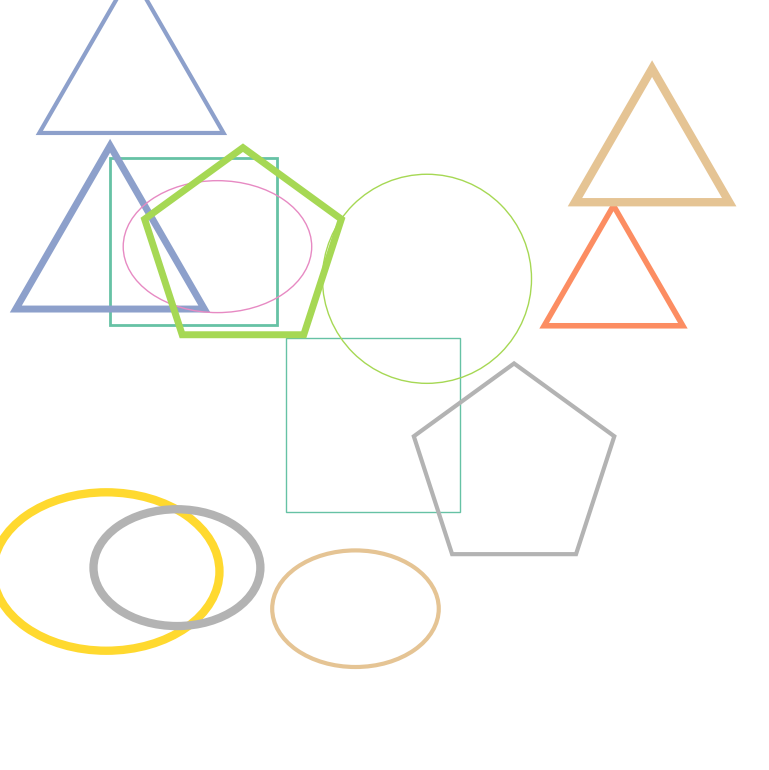[{"shape": "square", "thickness": 1, "radius": 0.54, "center": [0.251, 0.686]}, {"shape": "square", "thickness": 0.5, "radius": 0.56, "center": [0.484, 0.448]}, {"shape": "triangle", "thickness": 2, "radius": 0.52, "center": [0.797, 0.629]}, {"shape": "triangle", "thickness": 1.5, "radius": 0.69, "center": [0.171, 0.896]}, {"shape": "triangle", "thickness": 2.5, "radius": 0.71, "center": [0.143, 0.669]}, {"shape": "oval", "thickness": 0.5, "radius": 0.61, "center": [0.282, 0.68]}, {"shape": "pentagon", "thickness": 2.5, "radius": 0.67, "center": [0.316, 0.674]}, {"shape": "circle", "thickness": 0.5, "radius": 0.68, "center": [0.555, 0.638]}, {"shape": "oval", "thickness": 3, "radius": 0.73, "center": [0.138, 0.258]}, {"shape": "triangle", "thickness": 3, "radius": 0.58, "center": [0.847, 0.795]}, {"shape": "oval", "thickness": 1.5, "radius": 0.54, "center": [0.462, 0.209]}, {"shape": "oval", "thickness": 3, "radius": 0.54, "center": [0.23, 0.263]}, {"shape": "pentagon", "thickness": 1.5, "radius": 0.68, "center": [0.668, 0.391]}]